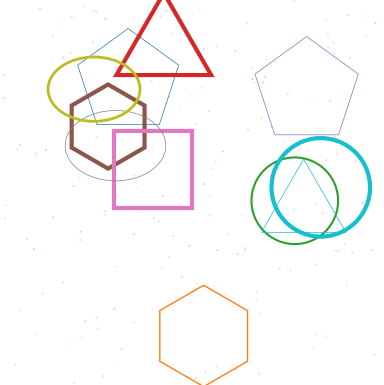[{"shape": "pentagon", "thickness": 0.5, "radius": 0.69, "center": [0.333, 0.788]}, {"shape": "hexagon", "thickness": 1, "radius": 0.66, "center": [0.529, 0.127]}, {"shape": "circle", "thickness": 1.5, "radius": 0.56, "center": [0.766, 0.479]}, {"shape": "triangle", "thickness": 3, "radius": 0.71, "center": [0.425, 0.876]}, {"shape": "pentagon", "thickness": 0.5, "radius": 0.71, "center": [0.796, 0.764]}, {"shape": "hexagon", "thickness": 3, "radius": 0.55, "center": [0.281, 0.671]}, {"shape": "square", "thickness": 3, "radius": 0.5, "center": [0.398, 0.559]}, {"shape": "oval", "thickness": 0.5, "radius": 0.65, "center": [0.3, 0.622]}, {"shape": "oval", "thickness": 2, "radius": 0.6, "center": [0.244, 0.768]}, {"shape": "triangle", "thickness": 0.5, "radius": 0.63, "center": [0.789, 0.46]}, {"shape": "circle", "thickness": 3, "radius": 0.64, "center": [0.833, 0.513]}]